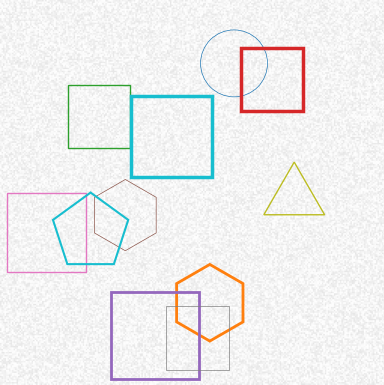[{"shape": "circle", "thickness": 0.5, "radius": 0.43, "center": [0.608, 0.835]}, {"shape": "hexagon", "thickness": 2, "radius": 0.5, "center": [0.545, 0.214]}, {"shape": "square", "thickness": 1, "radius": 0.41, "center": [0.257, 0.698]}, {"shape": "square", "thickness": 2.5, "radius": 0.41, "center": [0.707, 0.793]}, {"shape": "square", "thickness": 2, "radius": 0.57, "center": [0.403, 0.129]}, {"shape": "hexagon", "thickness": 0.5, "radius": 0.46, "center": [0.325, 0.441]}, {"shape": "square", "thickness": 1, "radius": 0.52, "center": [0.121, 0.396]}, {"shape": "square", "thickness": 0.5, "radius": 0.41, "center": [0.513, 0.122]}, {"shape": "triangle", "thickness": 1, "radius": 0.46, "center": [0.764, 0.488]}, {"shape": "square", "thickness": 2.5, "radius": 0.52, "center": [0.446, 0.645]}, {"shape": "pentagon", "thickness": 1.5, "radius": 0.51, "center": [0.235, 0.397]}]